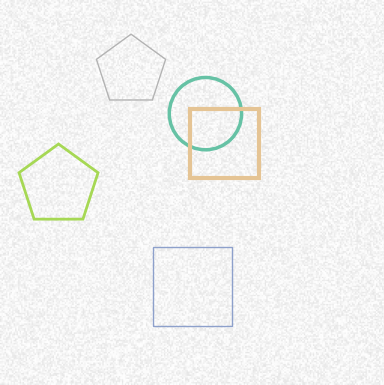[{"shape": "circle", "thickness": 2.5, "radius": 0.47, "center": [0.534, 0.705]}, {"shape": "square", "thickness": 1, "radius": 0.51, "center": [0.501, 0.257]}, {"shape": "pentagon", "thickness": 2, "radius": 0.54, "center": [0.152, 0.518]}, {"shape": "square", "thickness": 3, "radius": 0.45, "center": [0.584, 0.627]}, {"shape": "pentagon", "thickness": 1, "radius": 0.47, "center": [0.34, 0.817]}]